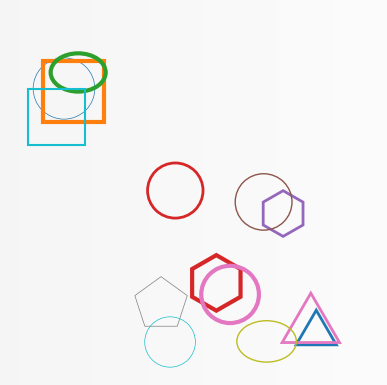[{"shape": "circle", "thickness": 0.5, "radius": 0.4, "center": [0.165, 0.77]}, {"shape": "triangle", "thickness": 2, "radius": 0.3, "center": [0.816, 0.134]}, {"shape": "square", "thickness": 3, "radius": 0.39, "center": [0.189, 0.762]}, {"shape": "oval", "thickness": 3, "radius": 0.35, "center": [0.202, 0.812]}, {"shape": "circle", "thickness": 2, "radius": 0.36, "center": [0.452, 0.505]}, {"shape": "hexagon", "thickness": 3, "radius": 0.36, "center": [0.558, 0.265]}, {"shape": "hexagon", "thickness": 2, "radius": 0.3, "center": [0.731, 0.445]}, {"shape": "circle", "thickness": 1, "radius": 0.37, "center": [0.68, 0.475]}, {"shape": "circle", "thickness": 3, "radius": 0.37, "center": [0.594, 0.235]}, {"shape": "triangle", "thickness": 2, "radius": 0.43, "center": [0.802, 0.153]}, {"shape": "pentagon", "thickness": 0.5, "radius": 0.36, "center": [0.416, 0.21]}, {"shape": "oval", "thickness": 1, "radius": 0.38, "center": [0.688, 0.113]}, {"shape": "circle", "thickness": 0.5, "radius": 0.33, "center": [0.439, 0.112]}, {"shape": "square", "thickness": 1.5, "radius": 0.36, "center": [0.146, 0.695]}]